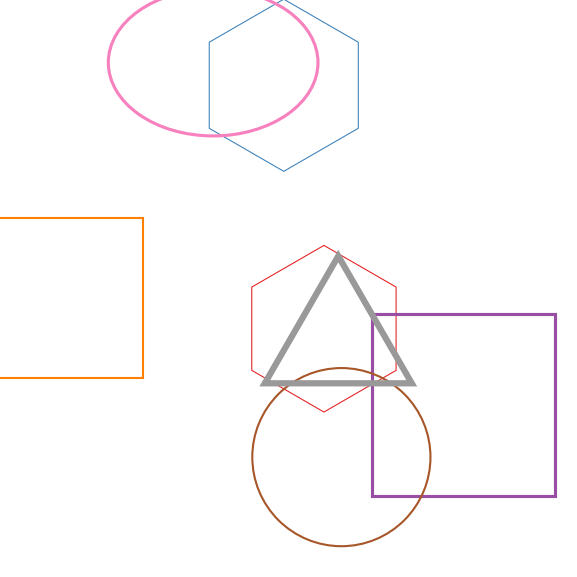[{"shape": "hexagon", "thickness": 0.5, "radius": 0.72, "center": [0.561, 0.43]}, {"shape": "hexagon", "thickness": 0.5, "radius": 0.75, "center": [0.491, 0.851]}, {"shape": "square", "thickness": 1.5, "radius": 0.79, "center": [0.802, 0.297]}, {"shape": "square", "thickness": 1, "radius": 0.69, "center": [0.108, 0.483]}, {"shape": "circle", "thickness": 1, "radius": 0.77, "center": [0.591, 0.208]}, {"shape": "oval", "thickness": 1.5, "radius": 0.91, "center": [0.369, 0.891]}, {"shape": "triangle", "thickness": 3, "radius": 0.73, "center": [0.586, 0.409]}]